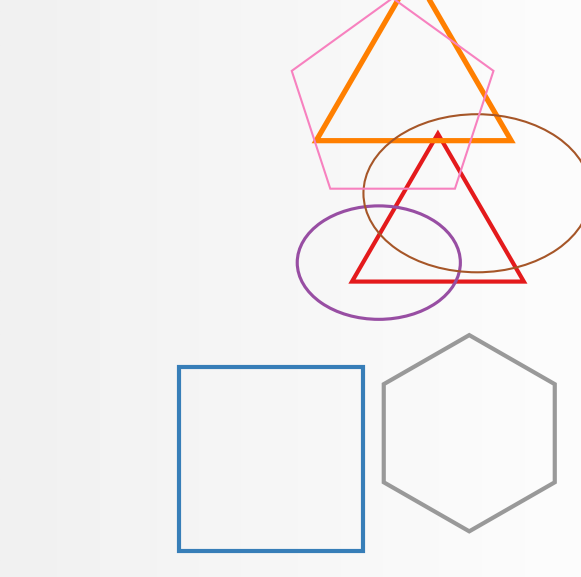[{"shape": "triangle", "thickness": 2, "radius": 0.85, "center": [0.753, 0.597]}, {"shape": "square", "thickness": 2, "radius": 0.79, "center": [0.466, 0.204]}, {"shape": "oval", "thickness": 1.5, "radius": 0.7, "center": [0.652, 0.544]}, {"shape": "triangle", "thickness": 2.5, "radius": 0.97, "center": [0.712, 0.852]}, {"shape": "oval", "thickness": 1, "radius": 0.98, "center": [0.821, 0.664]}, {"shape": "pentagon", "thickness": 1, "radius": 0.91, "center": [0.675, 0.82]}, {"shape": "hexagon", "thickness": 2, "radius": 0.85, "center": [0.807, 0.249]}]